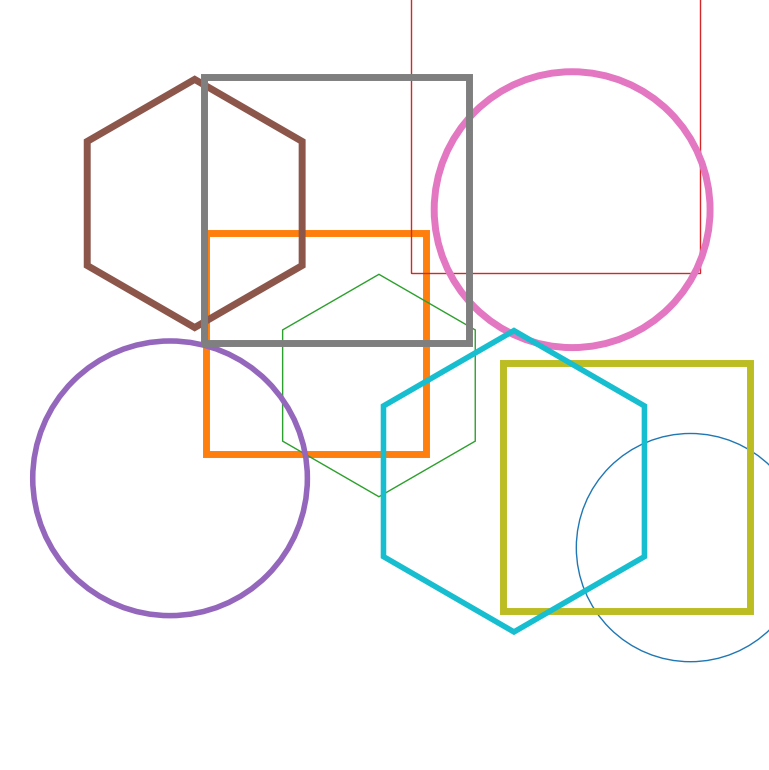[{"shape": "circle", "thickness": 0.5, "radius": 0.74, "center": [0.897, 0.289]}, {"shape": "square", "thickness": 2.5, "radius": 0.72, "center": [0.411, 0.554]}, {"shape": "hexagon", "thickness": 0.5, "radius": 0.72, "center": [0.492, 0.499]}, {"shape": "square", "thickness": 0.5, "radius": 0.94, "center": [0.722, 0.833]}, {"shape": "circle", "thickness": 2, "radius": 0.89, "center": [0.221, 0.379]}, {"shape": "hexagon", "thickness": 2.5, "radius": 0.81, "center": [0.253, 0.736]}, {"shape": "circle", "thickness": 2.5, "radius": 0.9, "center": [0.743, 0.728]}, {"shape": "square", "thickness": 2.5, "radius": 0.86, "center": [0.437, 0.727]}, {"shape": "square", "thickness": 2.5, "radius": 0.8, "center": [0.814, 0.367]}, {"shape": "hexagon", "thickness": 2, "radius": 0.98, "center": [0.667, 0.375]}]